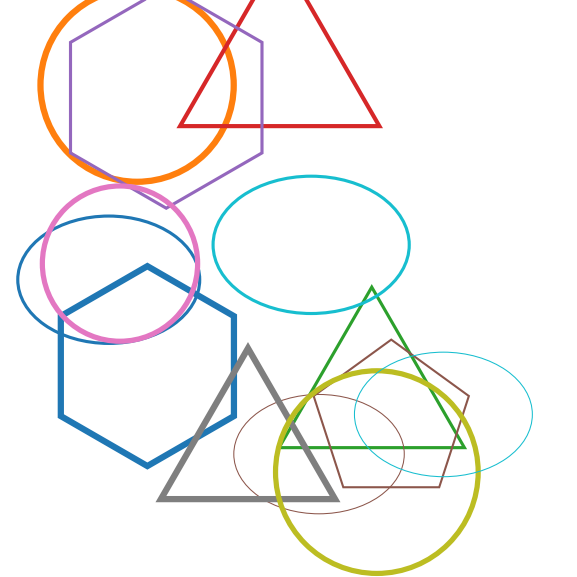[{"shape": "oval", "thickness": 1.5, "radius": 0.79, "center": [0.188, 0.515]}, {"shape": "hexagon", "thickness": 3, "radius": 0.87, "center": [0.255, 0.365]}, {"shape": "circle", "thickness": 3, "radius": 0.84, "center": [0.237, 0.852]}, {"shape": "triangle", "thickness": 1.5, "radius": 0.93, "center": [0.644, 0.317]}, {"shape": "triangle", "thickness": 2, "radius": 1.0, "center": [0.484, 0.88]}, {"shape": "hexagon", "thickness": 1.5, "radius": 0.96, "center": [0.288, 0.83]}, {"shape": "pentagon", "thickness": 1, "radius": 0.71, "center": [0.677, 0.27]}, {"shape": "oval", "thickness": 0.5, "radius": 0.74, "center": [0.552, 0.213]}, {"shape": "circle", "thickness": 2.5, "radius": 0.67, "center": [0.208, 0.543]}, {"shape": "triangle", "thickness": 3, "radius": 0.87, "center": [0.429, 0.222]}, {"shape": "circle", "thickness": 2.5, "radius": 0.88, "center": [0.653, 0.182]}, {"shape": "oval", "thickness": 1.5, "radius": 0.85, "center": [0.539, 0.575]}, {"shape": "oval", "thickness": 0.5, "radius": 0.77, "center": [0.768, 0.282]}]